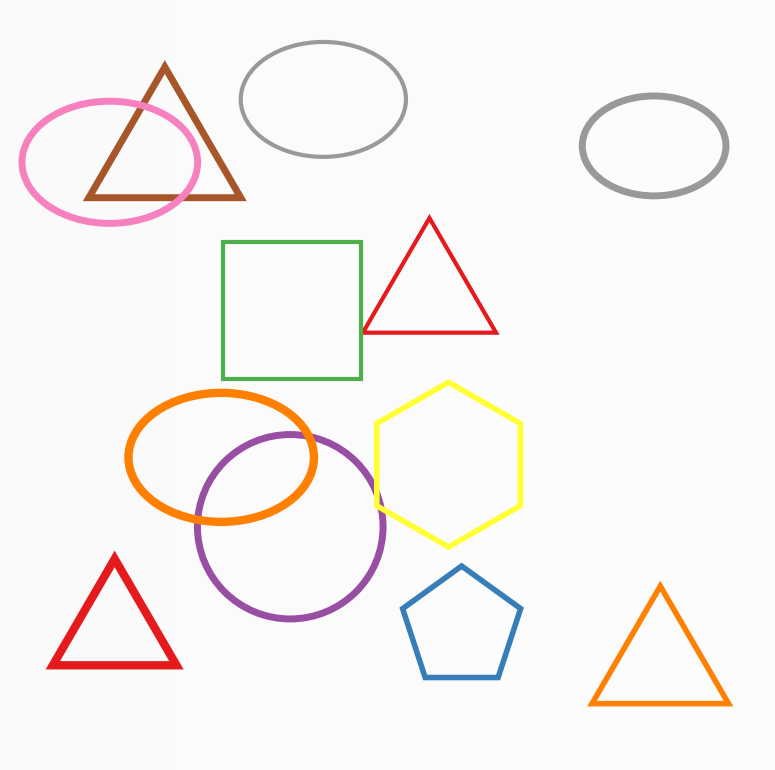[{"shape": "triangle", "thickness": 3, "radius": 0.46, "center": [0.148, 0.182]}, {"shape": "triangle", "thickness": 1.5, "radius": 0.5, "center": [0.554, 0.618]}, {"shape": "pentagon", "thickness": 2, "radius": 0.4, "center": [0.596, 0.185]}, {"shape": "square", "thickness": 1.5, "radius": 0.45, "center": [0.377, 0.597]}, {"shape": "circle", "thickness": 2.5, "radius": 0.6, "center": [0.375, 0.316]}, {"shape": "triangle", "thickness": 2, "radius": 0.51, "center": [0.852, 0.137]}, {"shape": "oval", "thickness": 3, "radius": 0.6, "center": [0.285, 0.406]}, {"shape": "hexagon", "thickness": 2, "radius": 0.53, "center": [0.579, 0.397]}, {"shape": "triangle", "thickness": 2.5, "radius": 0.57, "center": [0.213, 0.8]}, {"shape": "oval", "thickness": 2.5, "radius": 0.57, "center": [0.142, 0.789]}, {"shape": "oval", "thickness": 2.5, "radius": 0.46, "center": [0.844, 0.811]}, {"shape": "oval", "thickness": 1.5, "radius": 0.53, "center": [0.417, 0.871]}]